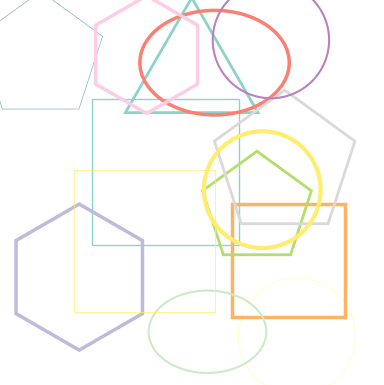[{"shape": "square", "thickness": 1, "radius": 0.95, "center": [0.43, 0.553]}, {"shape": "triangle", "thickness": 2, "radius": 0.99, "center": [0.498, 0.807]}, {"shape": "circle", "thickness": 0.5, "radius": 0.76, "center": [0.771, 0.126]}, {"shape": "hexagon", "thickness": 2.5, "radius": 0.95, "center": [0.206, 0.28]}, {"shape": "oval", "thickness": 2.5, "radius": 0.97, "center": [0.557, 0.837]}, {"shape": "pentagon", "thickness": 0.5, "radius": 0.85, "center": [0.106, 0.854]}, {"shape": "square", "thickness": 2.5, "radius": 0.73, "center": [0.748, 0.324]}, {"shape": "pentagon", "thickness": 2, "radius": 0.74, "center": [0.667, 0.459]}, {"shape": "hexagon", "thickness": 2.5, "radius": 0.76, "center": [0.381, 0.858]}, {"shape": "pentagon", "thickness": 2, "radius": 0.96, "center": [0.739, 0.574]}, {"shape": "circle", "thickness": 1.5, "radius": 0.76, "center": [0.704, 0.896]}, {"shape": "oval", "thickness": 1.5, "radius": 0.76, "center": [0.539, 0.138]}, {"shape": "square", "thickness": 0.5, "radius": 0.92, "center": [0.375, 0.374]}, {"shape": "circle", "thickness": 3, "radius": 0.76, "center": [0.681, 0.507]}]